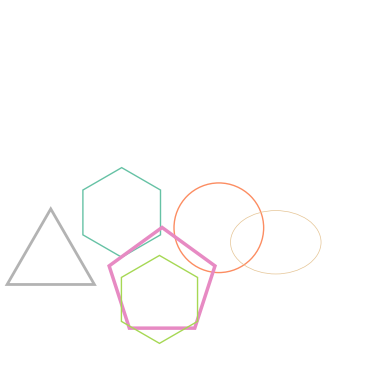[{"shape": "hexagon", "thickness": 1, "radius": 0.58, "center": [0.316, 0.448]}, {"shape": "circle", "thickness": 1, "radius": 0.58, "center": [0.568, 0.408]}, {"shape": "pentagon", "thickness": 2.5, "radius": 0.72, "center": [0.421, 0.265]}, {"shape": "hexagon", "thickness": 1, "radius": 0.57, "center": [0.414, 0.222]}, {"shape": "oval", "thickness": 0.5, "radius": 0.59, "center": [0.716, 0.371]}, {"shape": "triangle", "thickness": 2, "radius": 0.65, "center": [0.132, 0.327]}]